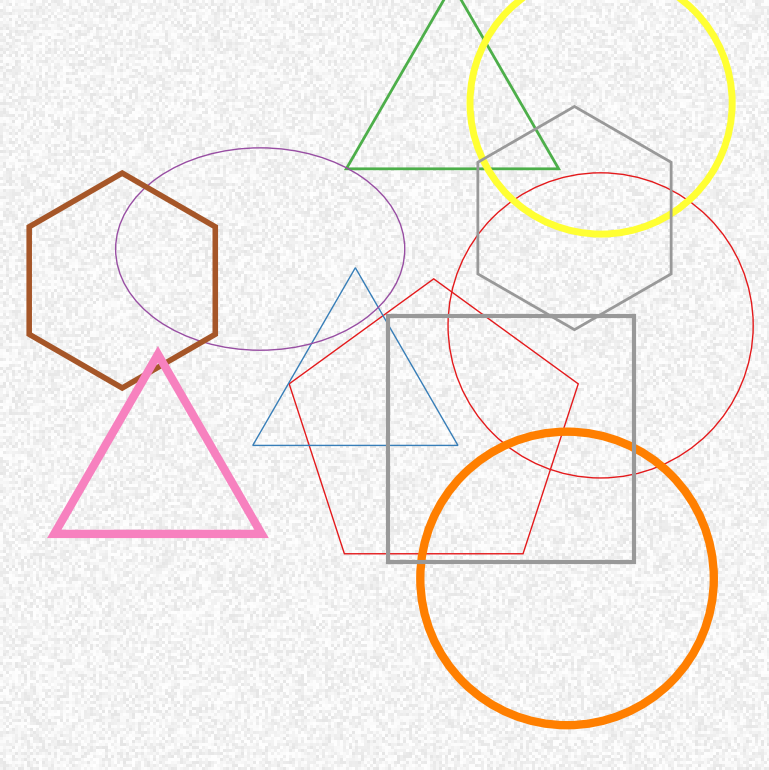[{"shape": "pentagon", "thickness": 0.5, "radius": 0.99, "center": [0.563, 0.44]}, {"shape": "circle", "thickness": 0.5, "radius": 0.99, "center": [0.78, 0.577]}, {"shape": "triangle", "thickness": 0.5, "radius": 0.77, "center": [0.461, 0.498]}, {"shape": "triangle", "thickness": 1, "radius": 0.8, "center": [0.588, 0.86]}, {"shape": "oval", "thickness": 0.5, "radius": 0.94, "center": [0.338, 0.677]}, {"shape": "circle", "thickness": 3, "radius": 0.95, "center": [0.736, 0.249]}, {"shape": "circle", "thickness": 2.5, "radius": 0.85, "center": [0.781, 0.866]}, {"shape": "hexagon", "thickness": 2, "radius": 0.7, "center": [0.159, 0.636]}, {"shape": "triangle", "thickness": 3, "radius": 0.78, "center": [0.205, 0.384]}, {"shape": "square", "thickness": 1.5, "radius": 0.8, "center": [0.664, 0.43]}, {"shape": "hexagon", "thickness": 1, "radius": 0.72, "center": [0.746, 0.717]}]